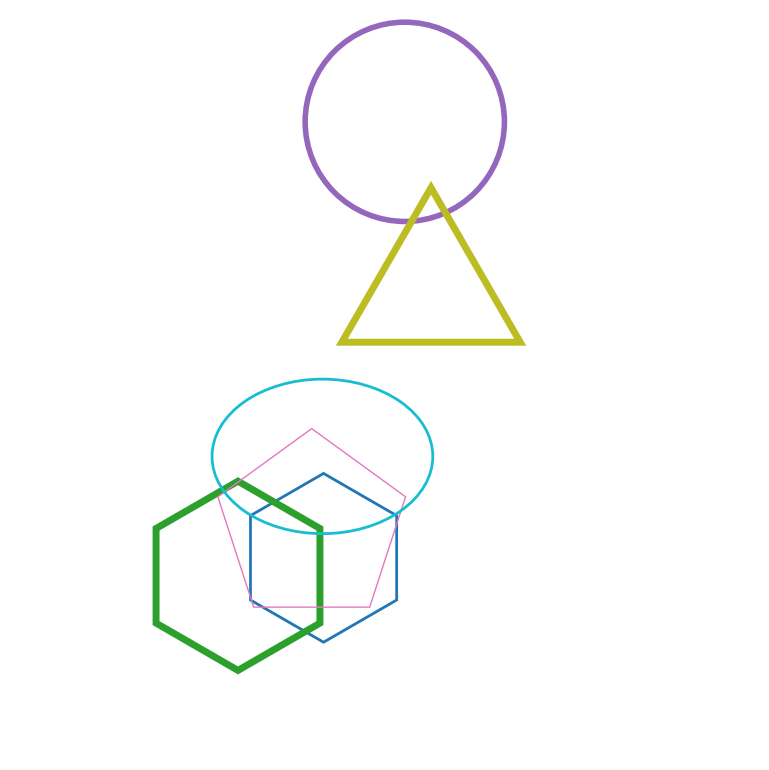[{"shape": "hexagon", "thickness": 1, "radius": 0.55, "center": [0.42, 0.276]}, {"shape": "hexagon", "thickness": 2.5, "radius": 0.61, "center": [0.309, 0.252]}, {"shape": "circle", "thickness": 2, "radius": 0.65, "center": [0.526, 0.842]}, {"shape": "pentagon", "thickness": 0.5, "radius": 0.64, "center": [0.405, 0.315]}, {"shape": "triangle", "thickness": 2.5, "radius": 0.67, "center": [0.56, 0.622]}, {"shape": "oval", "thickness": 1, "radius": 0.72, "center": [0.419, 0.407]}]